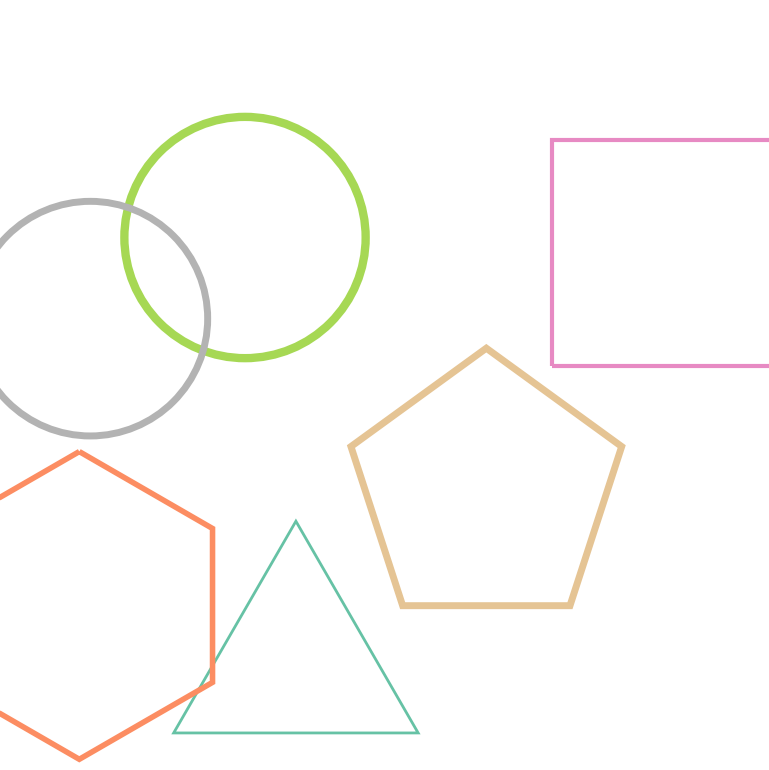[{"shape": "triangle", "thickness": 1, "radius": 0.92, "center": [0.384, 0.14]}, {"shape": "hexagon", "thickness": 2, "radius": 1.0, "center": [0.103, 0.214]}, {"shape": "square", "thickness": 1.5, "radius": 0.73, "center": [0.864, 0.672]}, {"shape": "circle", "thickness": 3, "radius": 0.78, "center": [0.318, 0.692]}, {"shape": "pentagon", "thickness": 2.5, "radius": 0.92, "center": [0.632, 0.363]}, {"shape": "circle", "thickness": 2.5, "radius": 0.76, "center": [0.117, 0.586]}]